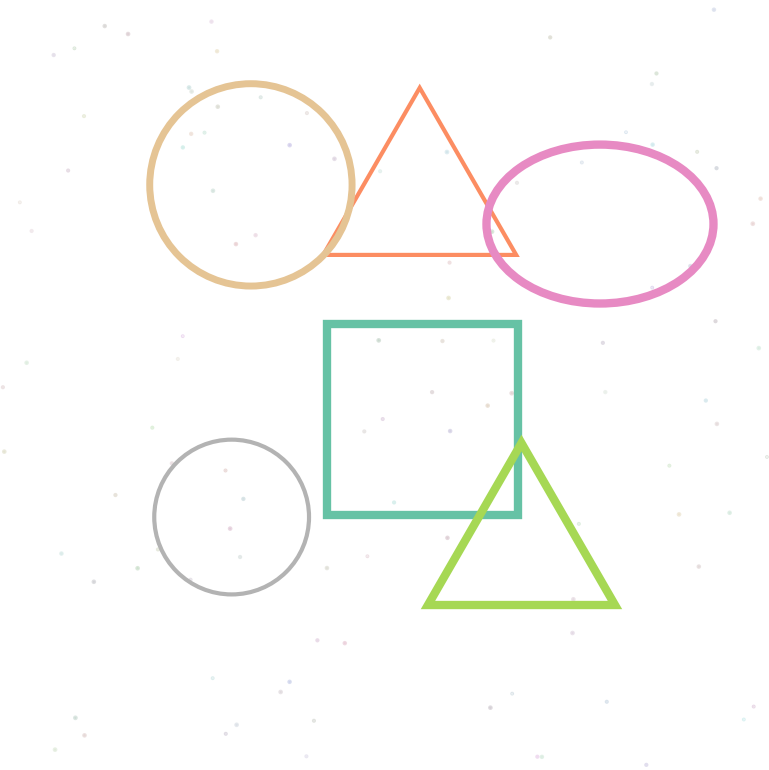[{"shape": "square", "thickness": 3, "radius": 0.62, "center": [0.549, 0.455]}, {"shape": "triangle", "thickness": 1.5, "radius": 0.72, "center": [0.545, 0.741]}, {"shape": "oval", "thickness": 3, "radius": 0.74, "center": [0.779, 0.709]}, {"shape": "triangle", "thickness": 3, "radius": 0.7, "center": [0.677, 0.284]}, {"shape": "circle", "thickness": 2.5, "radius": 0.66, "center": [0.326, 0.76]}, {"shape": "circle", "thickness": 1.5, "radius": 0.5, "center": [0.301, 0.329]}]